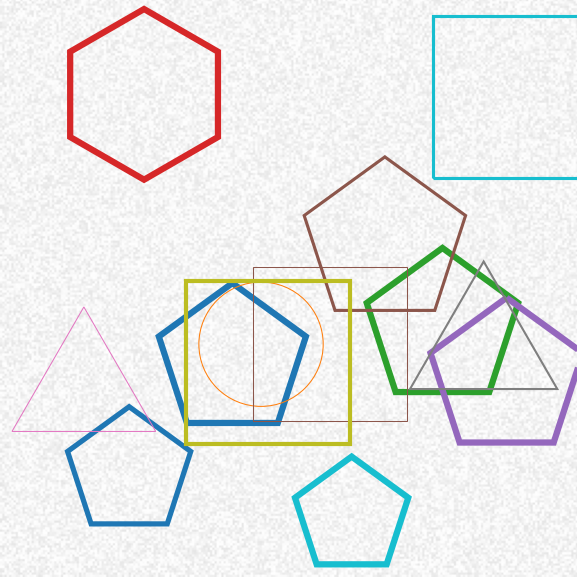[{"shape": "pentagon", "thickness": 2.5, "radius": 0.56, "center": [0.224, 0.183]}, {"shape": "pentagon", "thickness": 3, "radius": 0.67, "center": [0.402, 0.375]}, {"shape": "circle", "thickness": 0.5, "radius": 0.54, "center": [0.452, 0.403]}, {"shape": "pentagon", "thickness": 3, "radius": 0.69, "center": [0.766, 0.432]}, {"shape": "hexagon", "thickness": 3, "radius": 0.74, "center": [0.249, 0.836]}, {"shape": "pentagon", "thickness": 3, "radius": 0.69, "center": [0.877, 0.345]}, {"shape": "pentagon", "thickness": 1.5, "radius": 0.73, "center": [0.666, 0.581]}, {"shape": "square", "thickness": 0.5, "radius": 0.67, "center": [0.571, 0.403]}, {"shape": "triangle", "thickness": 0.5, "radius": 0.72, "center": [0.145, 0.324]}, {"shape": "triangle", "thickness": 1, "radius": 0.74, "center": [0.838, 0.399]}, {"shape": "square", "thickness": 2, "radius": 0.71, "center": [0.465, 0.371]}, {"shape": "square", "thickness": 1.5, "radius": 0.7, "center": [0.889, 0.831]}, {"shape": "pentagon", "thickness": 3, "radius": 0.52, "center": [0.609, 0.105]}]